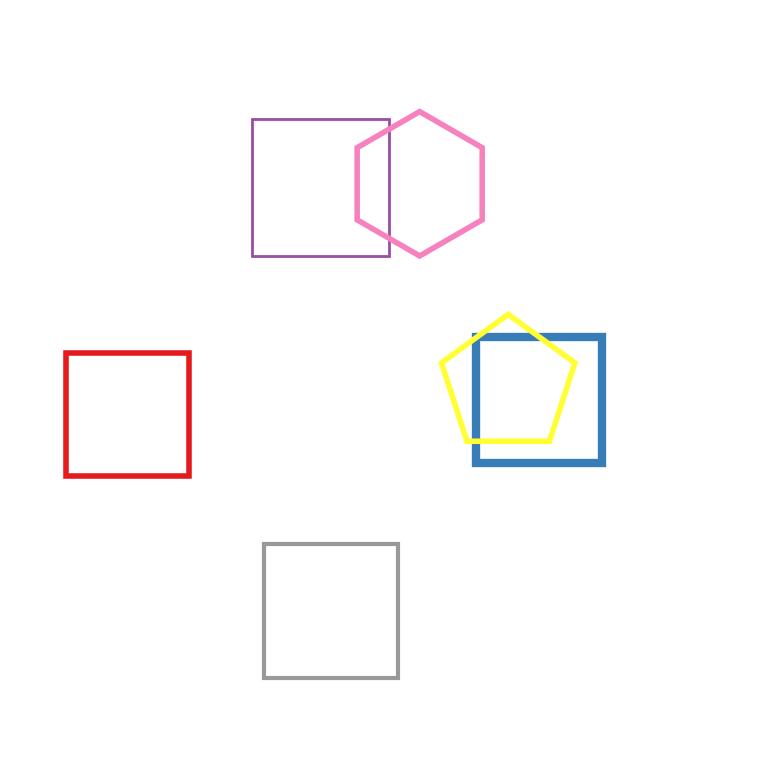[{"shape": "square", "thickness": 2, "radius": 0.4, "center": [0.165, 0.462]}, {"shape": "square", "thickness": 3, "radius": 0.41, "center": [0.7, 0.481]}, {"shape": "square", "thickness": 1, "radius": 0.44, "center": [0.416, 0.757]}, {"shape": "pentagon", "thickness": 2, "radius": 0.46, "center": [0.66, 0.501]}, {"shape": "hexagon", "thickness": 2, "radius": 0.47, "center": [0.545, 0.761]}, {"shape": "square", "thickness": 1.5, "radius": 0.43, "center": [0.43, 0.207]}]